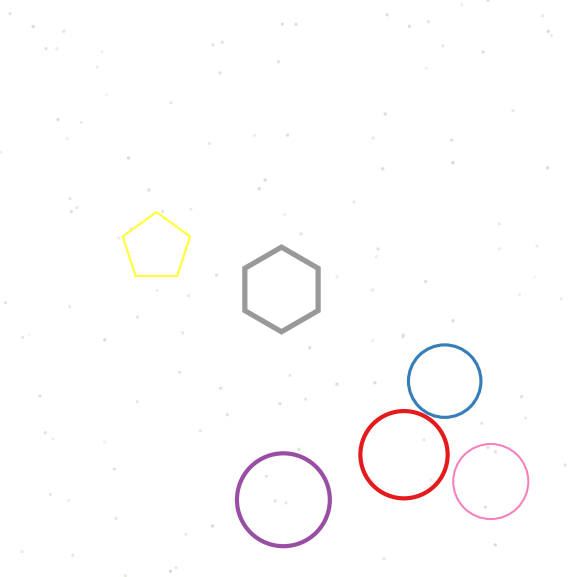[{"shape": "circle", "thickness": 2, "radius": 0.38, "center": [0.7, 0.212]}, {"shape": "circle", "thickness": 1.5, "radius": 0.31, "center": [0.77, 0.339]}, {"shape": "circle", "thickness": 2, "radius": 0.4, "center": [0.491, 0.134]}, {"shape": "pentagon", "thickness": 1, "radius": 0.31, "center": [0.271, 0.571]}, {"shape": "circle", "thickness": 1, "radius": 0.33, "center": [0.85, 0.165]}, {"shape": "hexagon", "thickness": 2.5, "radius": 0.37, "center": [0.487, 0.498]}]